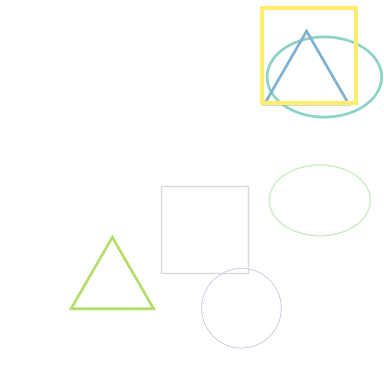[{"shape": "oval", "thickness": 2, "radius": 0.74, "center": [0.843, 0.8]}, {"shape": "circle", "thickness": 0.5, "radius": 0.52, "center": [0.627, 0.199]}, {"shape": "triangle", "thickness": 2, "radius": 0.63, "center": [0.796, 0.793]}, {"shape": "triangle", "thickness": 2, "radius": 0.62, "center": [0.292, 0.26]}, {"shape": "square", "thickness": 1, "radius": 0.57, "center": [0.532, 0.404]}, {"shape": "oval", "thickness": 1, "radius": 0.66, "center": [0.831, 0.48]}, {"shape": "square", "thickness": 3, "radius": 0.61, "center": [0.803, 0.856]}]